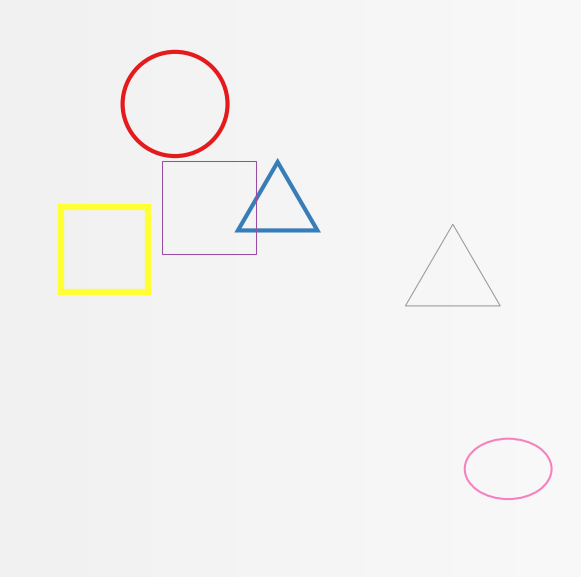[{"shape": "circle", "thickness": 2, "radius": 0.45, "center": [0.301, 0.819]}, {"shape": "triangle", "thickness": 2, "radius": 0.39, "center": [0.478, 0.64]}, {"shape": "square", "thickness": 0.5, "radius": 0.4, "center": [0.36, 0.639]}, {"shape": "square", "thickness": 3, "radius": 0.37, "center": [0.18, 0.567]}, {"shape": "oval", "thickness": 1, "radius": 0.37, "center": [0.874, 0.187]}, {"shape": "triangle", "thickness": 0.5, "radius": 0.47, "center": [0.779, 0.517]}]